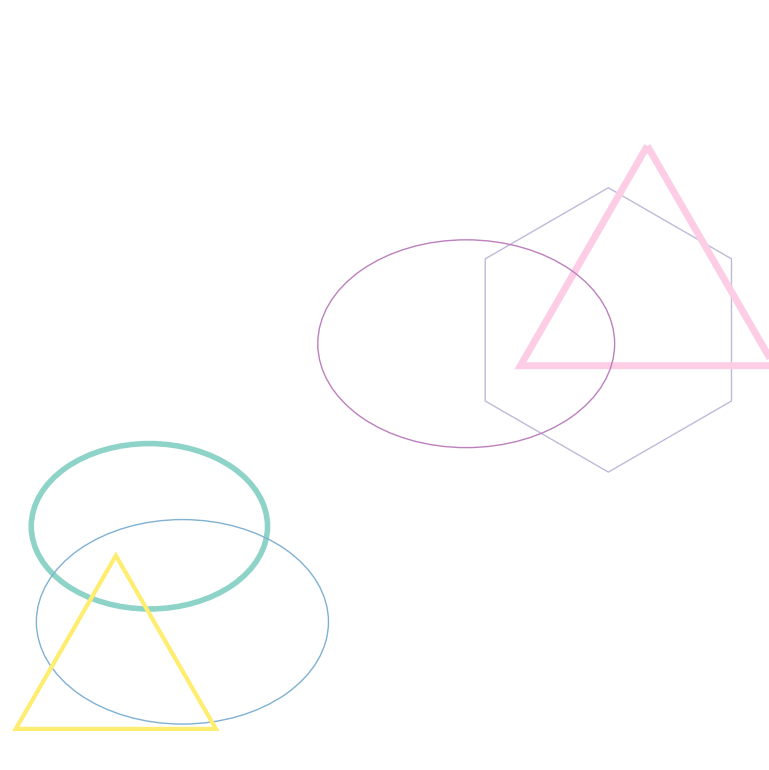[{"shape": "oval", "thickness": 2, "radius": 0.77, "center": [0.194, 0.317]}, {"shape": "hexagon", "thickness": 0.5, "radius": 0.92, "center": [0.79, 0.572]}, {"shape": "oval", "thickness": 0.5, "radius": 0.95, "center": [0.237, 0.192]}, {"shape": "triangle", "thickness": 2.5, "radius": 0.95, "center": [0.841, 0.62]}, {"shape": "oval", "thickness": 0.5, "radius": 0.96, "center": [0.605, 0.554]}, {"shape": "triangle", "thickness": 1.5, "radius": 0.75, "center": [0.15, 0.128]}]